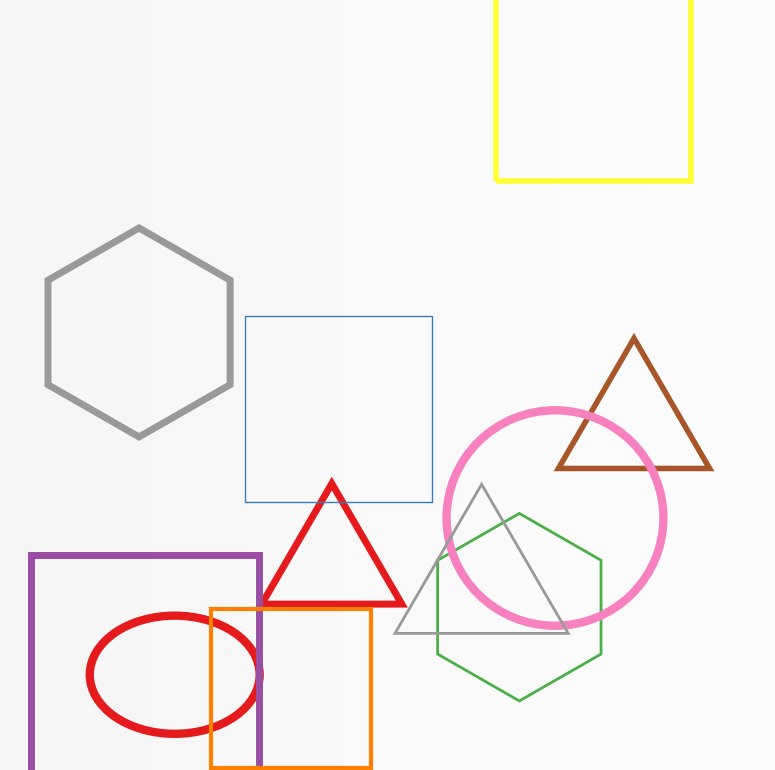[{"shape": "triangle", "thickness": 2.5, "radius": 0.52, "center": [0.428, 0.268]}, {"shape": "oval", "thickness": 3, "radius": 0.55, "center": [0.225, 0.124]}, {"shape": "square", "thickness": 0.5, "radius": 0.6, "center": [0.436, 0.469]}, {"shape": "hexagon", "thickness": 1, "radius": 0.61, "center": [0.67, 0.211]}, {"shape": "square", "thickness": 2.5, "radius": 0.73, "center": [0.187, 0.132]}, {"shape": "square", "thickness": 1.5, "radius": 0.52, "center": [0.376, 0.106]}, {"shape": "square", "thickness": 2, "radius": 0.63, "center": [0.766, 0.891]}, {"shape": "triangle", "thickness": 2, "radius": 0.56, "center": [0.818, 0.448]}, {"shape": "circle", "thickness": 3, "radius": 0.7, "center": [0.716, 0.327]}, {"shape": "triangle", "thickness": 1, "radius": 0.65, "center": [0.621, 0.242]}, {"shape": "hexagon", "thickness": 2.5, "radius": 0.68, "center": [0.179, 0.568]}]